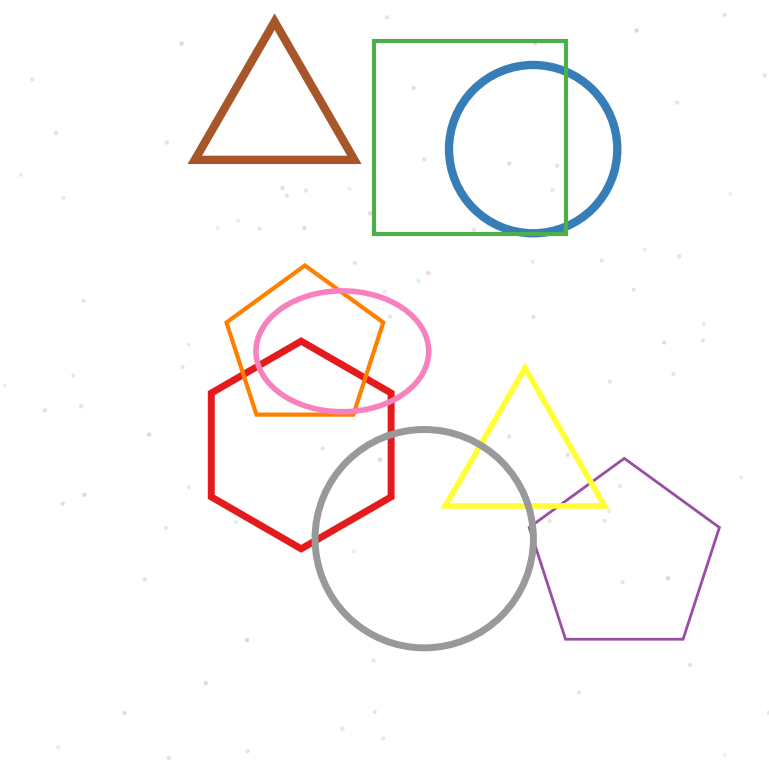[{"shape": "hexagon", "thickness": 2.5, "radius": 0.67, "center": [0.391, 0.422]}, {"shape": "circle", "thickness": 3, "radius": 0.55, "center": [0.692, 0.806]}, {"shape": "square", "thickness": 1.5, "radius": 0.63, "center": [0.611, 0.821]}, {"shape": "pentagon", "thickness": 1, "radius": 0.65, "center": [0.811, 0.275]}, {"shape": "pentagon", "thickness": 1.5, "radius": 0.54, "center": [0.396, 0.548]}, {"shape": "triangle", "thickness": 2, "radius": 0.6, "center": [0.682, 0.403]}, {"shape": "triangle", "thickness": 3, "radius": 0.6, "center": [0.357, 0.852]}, {"shape": "oval", "thickness": 2, "radius": 0.56, "center": [0.445, 0.544]}, {"shape": "circle", "thickness": 2.5, "radius": 0.71, "center": [0.551, 0.3]}]